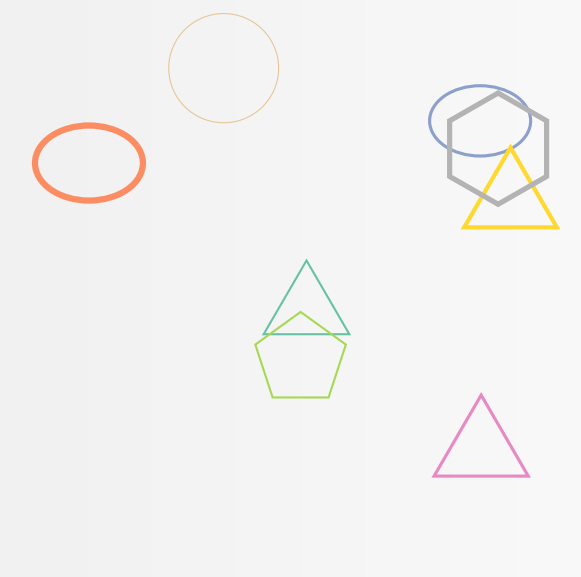[{"shape": "triangle", "thickness": 1, "radius": 0.43, "center": [0.527, 0.463]}, {"shape": "oval", "thickness": 3, "radius": 0.46, "center": [0.153, 0.717]}, {"shape": "oval", "thickness": 1.5, "radius": 0.43, "center": [0.826, 0.79]}, {"shape": "triangle", "thickness": 1.5, "radius": 0.47, "center": [0.828, 0.221]}, {"shape": "pentagon", "thickness": 1, "radius": 0.41, "center": [0.517, 0.377]}, {"shape": "triangle", "thickness": 2, "radius": 0.46, "center": [0.878, 0.651]}, {"shape": "circle", "thickness": 0.5, "radius": 0.47, "center": [0.385, 0.881]}, {"shape": "hexagon", "thickness": 2.5, "radius": 0.48, "center": [0.857, 0.742]}]